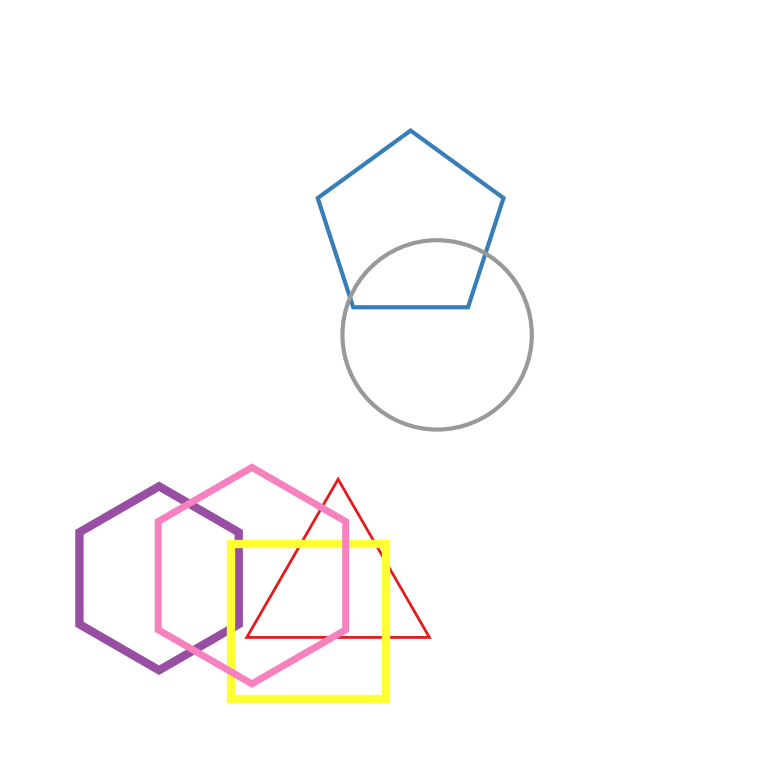[{"shape": "triangle", "thickness": 1, "radius": 0.68, "center": [0.439, 0.241]}, {"shape": "pentagon", "thickness": 1.5, "radius": 0.63, "center": [0.533, 0.704]}, {"shape": "hexagon", "thickness": 3, "radius": 0.6, "center": [0.207, 0.249]}, {"shape": "square", "thickness": 3, "radius": 0.5, "center": [0.4, 0.193]}, {"shape": "hexagon", "thickness": 2.5, "radius": 0.7, "center": [0.327, 0.252]}, {"shape": "circle", "thickness": 1.5, "radius": 0.61, "center": [0.568, 0.565]}]